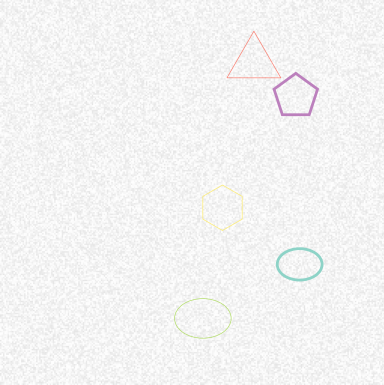[{"shape": "oval", "thickness": 2, "radius": 0.29, "center": [0.778, 0.313]}, {"shape": "triangle", "thickness": 0.5, "radius": 0.4, "center": [0.659, 0.838]}, {"shape": "oval", "thickness": 0.5, "radius": 0.37, "center": [0.527, 0.173]}, {"shape": "pentagon", "thickness": 2, "radius": 0.3, "center": [0.768, 0.75]}, {"shape": "hexagon", "thickness": 0.5, "radius": 0.3, "center": [0.578, 0.46]}]